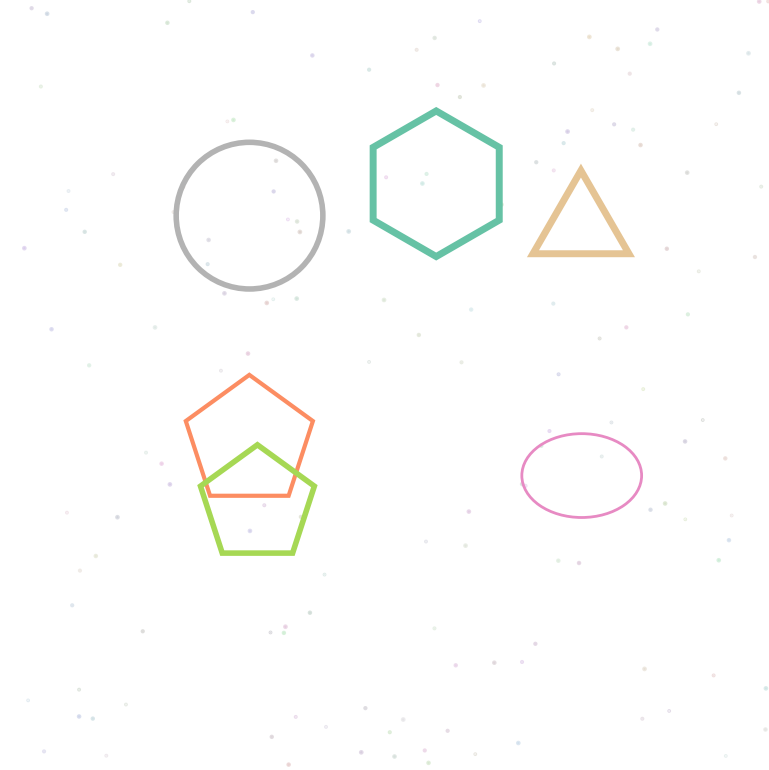[{"shape": "hexagon", "thickness": 2.5, "radius": 0.47, "center": [0.566, 0.761]}, {"shape": "pentagon", "thickness": 1.5, "radius": 0.43, "center": [0.324, 0.426]}, {"shape": "oval", "thickness": 1, "radius": 0.39, "center": [0.755, 0.382]}, {"shape": "pentagon", "thickness": 2, "radius": 0.39, "center": [0.334, 0.345]}, {"shape": "triangle", "thickness": 2.5, "radius": 0.36, "center": [0.754, 0.706]}, {"shape": "circle", "thickness": 2, "radius": 0.48, "center": [0.324, 0.72]}]